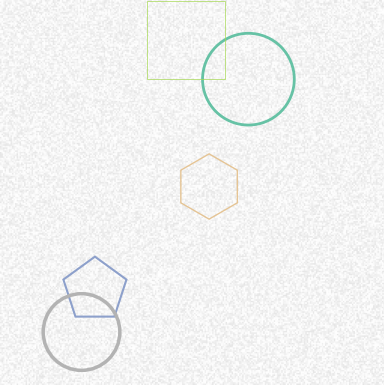[{"shape": "circle", "thickness": 2, "radius": 0.6, "center": [0.645, 0.794]}, {"shape": "pentagon", "thickness": 1.5, "radius": 0.43, "center": [0.247, 0.247]}, {"shape": "square", "thickness": 0.5, "radius": 0.51, "center": [0.483, 0.896]}, {"shape": "hexagon", "thickness": 1, "radius": 0.42, "center": [0.543, 0.516]}, {"shape": "circle", "thickness": 2.5, "radius": 0.5, "center": [0.212, 0.138]}]